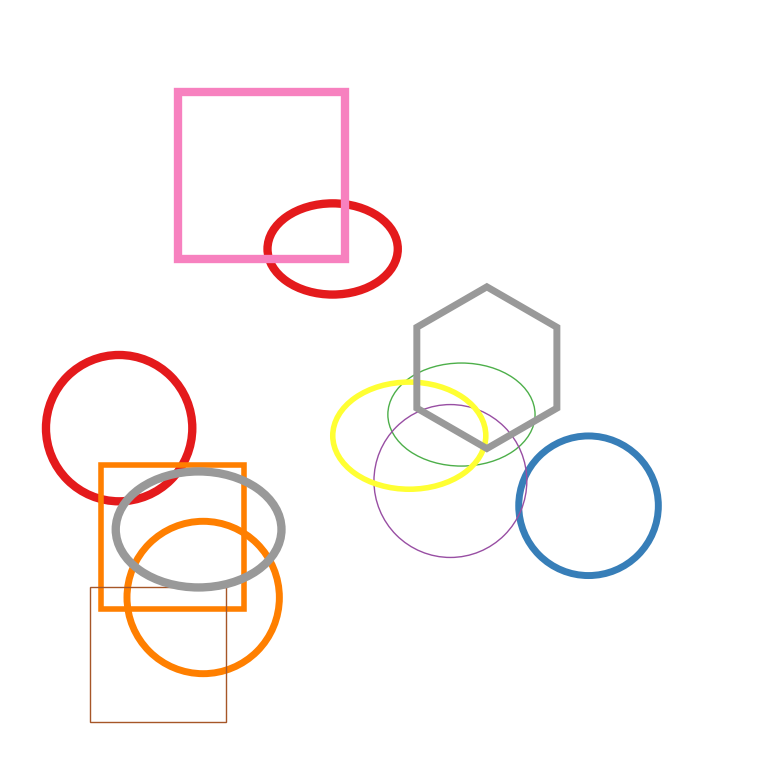[{"shape": "oval", "thickness": 3, "radius": 0.42, "center": [0.432, 0.677]}, {"shape": "circle", "thickness": 3, "radius": 0.48, "center": [0.155, 0.444]}, {"shape": "circle", "thickness": 2.5, "radius": 0.45, "center": [0.764, 0.343]}, {"shape": "oval", "thickness": 0.5, "radius": 0.48, "center": [0.599, 0.462]}, {"shape": "circle", "thickness": 0.5, "radius": 0.5, "center": [0.585, 0.375]}, {"shape": "square", "thickness": 2, "radius": 0.47, "center": [0.224, 0.303]}, {"shape": "circle", "thickness": 2.5, "radius": 0.49, "center": [0.264, 0.224]}, {"shape": "oval", "thickness": 2, "radius": 0.5, "center": [0.532, 0.434]}, {"shape": "square", "thickness": 0.5, "radius": 0.44, "center": [0.205, 0.15]}, {"shape": "square", "thickness": 3, "radius": 0.54, "center": [0.34, 0.772]}, {"shape": "hexagon", "thickness": 2.5, "radius": 0.53, "center": [0.632, 0.522]}, {"shape": "oval", "thickness": 3, "radius": 0.54, "center": [0.258, 0.312]}]